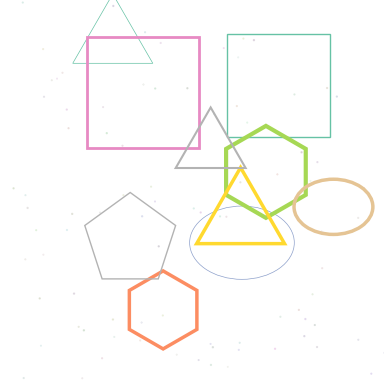[{"shape": "triangle", "thickness": 0.5, "radius": 0.6, "center": [0.293, 0.896]}, {"shape": "square", "thickness": 1, "radius": 0.67, "center": [0.723, 0.779]}, {"shape": "hexagon", "thickness": 2.5, "radius": 0.51, "center": [0.424, 0.195]}, {"shape": "oval", "thickness": 0.5, "radius": 0.68, "center": [0.628, 0.37]}, {"shape": "square", "thickness": 2, "radius": 0.72, "center": [0.371, 0.761]}, {"shape": "hexagon", "thickness": 3, "radius": 0.6, "center": [0.691, 0.554]}, {"shape": "triangle", "thickness": 2.5, "radius": 0.66, "center": [0.625, 0.433]}, {"shape": "oval", "thickness": 2.5, "radius": 0.51, "center": [0.866, 0.463]}, {"shape": "triangle", "thickness": 1.5, "radius": 0.52, "center": [0.547, 0.616]}, {"shape": "pentagon", "thickness": 1, "radius": 0.62, "center": [0.338, 0.376]}]